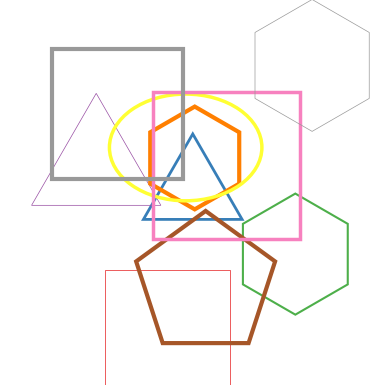[{"shape": "square", "thickness": 0.5, "radius": 0.81, "center": [0.435, 0.137]}, {"shape": "triangle", "thickness": 2, "radius": 0.74, "center": [0.501, 0.504]}, {"shape": "hexagon", "thickness": 1.5, "radius": 0.79, "center": [0.767, 0.34]}, {"shape": "triangle", "thickness": 0.5, "radius": 0.97, "center": [0.25, 0.564]}, {"shape": "hexagon", "thickness": 3, "radius": 0.67, "center": [0.506, 0.59]}, {"shape": "oval", "thickness": 2.5, "radius": 0.99, "center": [0.482, 0.617]}, {"shape": "pentagon", "thickness": 3, "radius": 0.95, "center": [0.534, 0.262]}, {"shape": "square", "thickness": 2.5, "radius": 0.95, "center": [0.589, 0.57]}, {"shape": "square", "thickness": 3, "radius": 0.85, "center": [0.304, 0.704]}, {"shape": "hexagon", "thickness": 0.5, "radius": 0.86, "center": [0.811, 0.83]}]